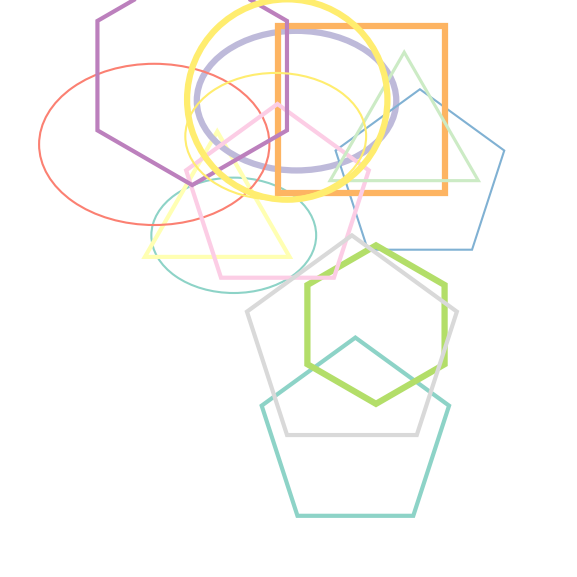[{"shape": "oval", "thickness": 1, "radius": 0.71, "center": [0.405, 0.592]}, {"shape": "pentagon", "thickness": 2, "radius": 0.85, "center": [0.615, 0.244]}, {"shape": "triangle", "thickness": 2, "radius": 0.72, "center": [0.376, 0.627]}, {"shape": "oval", "thickness": 3, "radius": 0.86, "center": [0.513, 0.825]}, {"shape": "oval", "thickness": 1, "radius": 1.0, "center": [0.267, 0.749]}, {"shape": "pentagon", "thickness": 1, "radius": 0.77, "center": [0.727, 0.691]}, {"shape": "square", "thickness": 3, "radius": 0.72, "center": [0.627, 0.809]}, {"shape": "hexagon", "thickness": 3, "radius": 0.69, "center": [0.651, 0.437]}, {"shape": "pentagon", "thickness": 2, "radius": 0.83, "center": [0.48, 0.653]}, {"shape": "pentagon", "thickness": 2, "radius": 0.96, "center": [0.609, 0.4]}, {"shape": "hexagon", "thickness": 2, "radius": 0.95, "center": [0.333, 0.868]}, {"shape": "triangle", "thickness": 1.5, "radius": 0.74, "center": [0.7, 0.76]}, {"shape": "oval", "thickness": 1, "radius": 0.78, "center": [0.477, 0.763]}, {"shape": "circle", "thickness": 3, "radius": 0.87, "center": [0.497, 0.827]}]